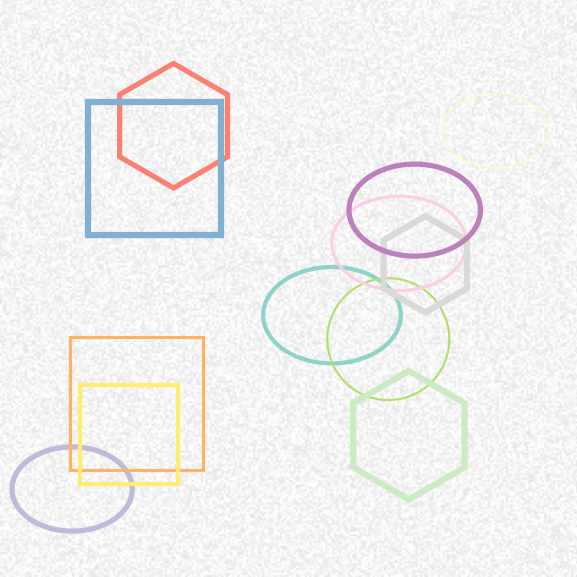[{"shape": "oval", "thickness": 2, "radius": 0.6, "center": [0.575, 0.453]}, {"shape": "oval", "thickness": 0.5, "radius": 0.46, "center": [0.858, 0.774]}, {"shape": "oval", "thickness": 2.5, "radius": 0.52, "center": [0.125, 0.152]}, {"shape": "hexagon", "thickness": 2.5, "radius": 0.54, "center": [0.301, 0.781]}, {"shape": "square", "thickness": 3, "radius": 0.58, "center": [0.268, 0.708]}, {"shape": "square", "thickness": 1.5, "radius": 0.58, "center": [0.236, 0.301]}, {"shape": "circle", "thickness": 1, "radius": 0.53, "center": [0.672, 0.412]}, {"shape": "oval", "thickness": 1.5, "radius": 0.58, "center": [0.691, 0.578]}, {"shape": "hexagon", "thickness": 3, "radius": 0.42, "center": [0.736, 0.541]}, {"shape": "oval", "thickness": 2.5, "radius": 0.57, "center": [0.718, 0.635]}, {"shape": "hexagon", "thickness": 3, "radius": 0.56, "center": [0.708, 0.245]}, {"shape": "square", "thickness": 2, "radius": 0.43, "center": [0.223, 0.247]}]